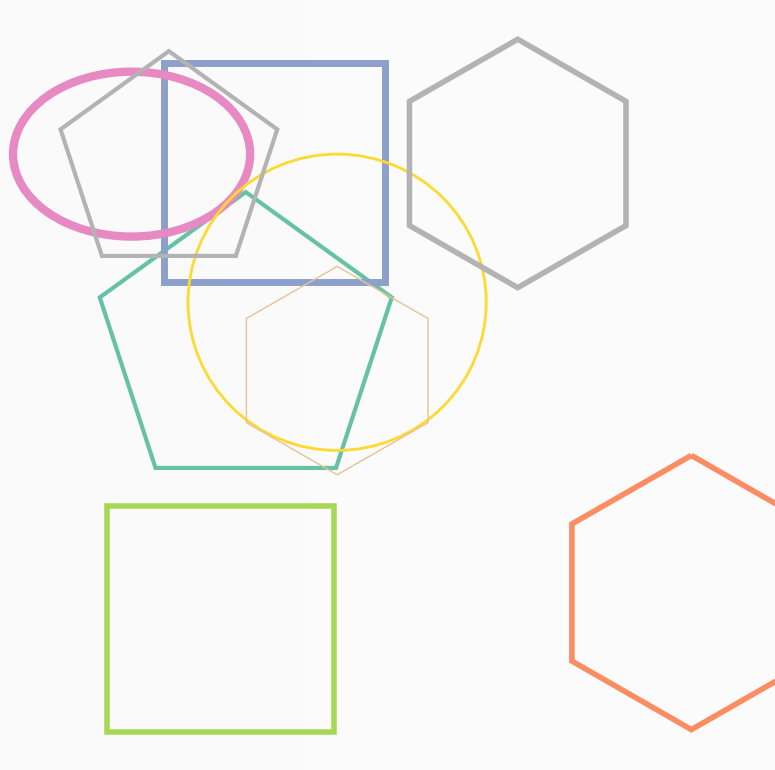[{"shape": "pentagon", "thickness": 1.5, "radius": 0.99, "center": [0.317, 0.553]}, {"shape": "hexagon", "thickness": 2, "radius": 0.89, "center": [0.892, 0.231]}, {"shape": "square", "thickness": 2.5, "radius": 0.71, "center": [0.354, 0.776]}, {"shape": "oval", "thickness": 3, "radius": 0.76, "center": [0.17, 0.8]}, {"shape": "square", "thickness": 2, "radius": 0.73, "center": [0.285, 0.197]}, {"shape": "circle", "thickness": 1, "radius": 0.96, "center": [0.435, 0.607]}, {"shape": "hexagon", "thickness": 0.5, "radius": 0.68, "center": [0.435, 0.519]}, {"shape": "hexagon", "thickness": 2, "radius": 0.81, "center": [0.668, 0.788]}, {"shape": "pentagon", "thickness": 1.5, "radius": 0.74, "center": [0.218, 0.787]}]